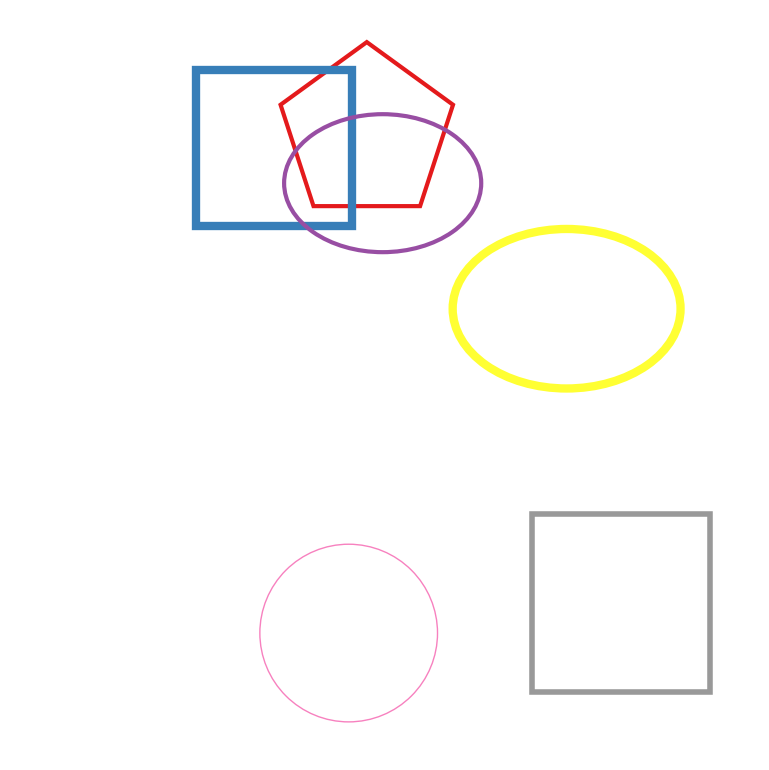[{"shape": "pentagon", "thickness": 1.5, "radius": 0.59, "center": [0.476, 0.828]}, {"shape": "square", "thickness": 3, "radius": 0.51, "center": [0.355, 0.808]}, {"shape": "oval", "thickness": 1.5, "radius": 0.64, "center": [0.497, 0.762]}, {"shape": "oval", "thickness": 3, "radius": 0.74, "center": [0.736, 0.599]}, {"shape": "circle", "thickness": 0.5, "radius": 0.58, "center": [0.453, 0.178]}, {"shape": "square", "thickness": 2, "radius": 0.58, "center": [0.806, 0.217]}]